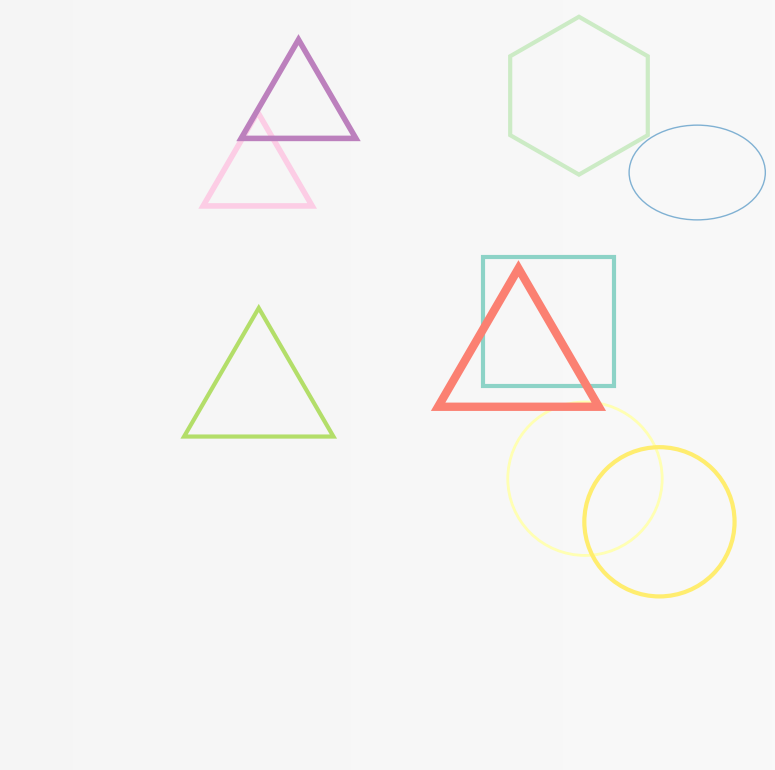[{"shape": "square", "thickness": 1.5, "radius": 0.42, "center": [0.708, 0.582]}, {"shape": "circle", "thickness": 1, "radius": 0.5, "center": [0.755, 0.378]}, {"shape": "triangle", "thickness": 3, "radius": 0.6, "center": [0.669, 0.532]}, {"shape": "oval", "thickness": 0.5, "radius": 0.44, "center": [0.9, 0.776]}, {"shape": "triangle", "thickness": 1.5, "radius": 0.56, "center": [0.334, 0.489]}, {"shape": "triangle", "thickness": 2, "radius": 0.41, "center": [0.332, 0.773]}, {"shape": "triangle", "thickness": 2, "radius": 0.43, "center": [0.385, 0.863]}, {"shape": "hexagon", "thickness": 1.5, "radius": 0.51, "center": [0.747, 0.876]}, {"shape": "circle", "thickness": 1.5, "radius": 0.48, "center": [0.851, 0.322]}]